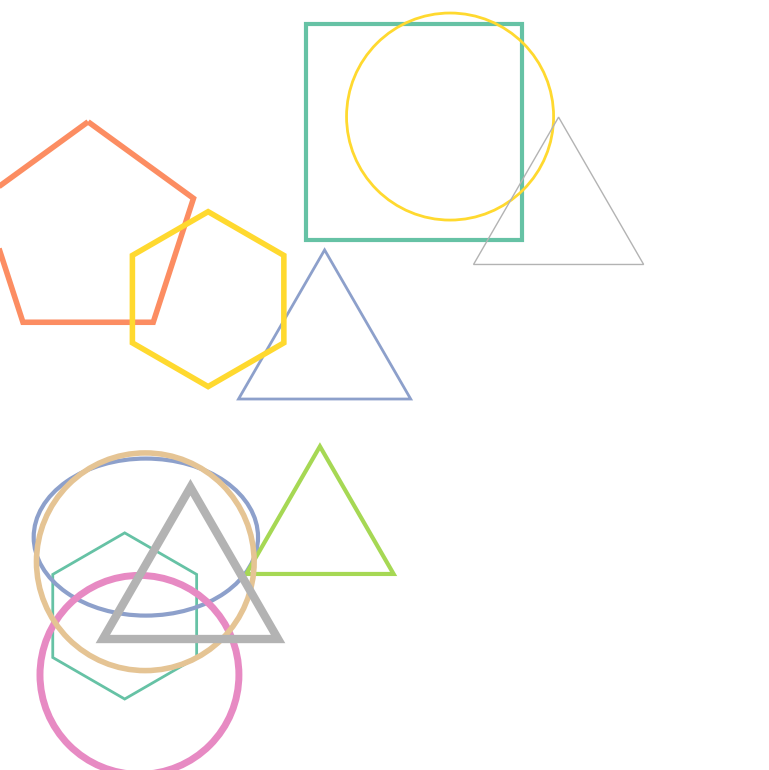[{"shape": "hexagon", "thickness": 1, "radius": 0.54, "center": [0.162, 0.2]}, {"shape": "square", "thickness": 1.5, "radius": 0.7, "center": [0.538, 0.828]}, {"shape": "pentagon", "thickness": 2, "radius": 0.72, "center": [0.114, 0.698]}, {"shape": "oval", "thickness": 1.5, "radius": 0.73, "center": [0.189, 0.302]}, {"shape": "triangle", "thickness": 1, "radius": 0.65, "center": [0.422, 0.546]}, {"shape": "circle", "thickness": 2.5, "radius": 0.65, "center": [0.181, 0.124]}, {"shape": "triangle", "thickness": 1.5, "radius": 0.55, "center": [0.415, 0.31]}, {"shape": "circle", "thickness": 1, "radius": 0.67, "center": [0.585, 0.849]}, {"shape": "hexagon", "thickness": 2, "radius": 0.57, "center": [0.27, 0.612]}, {"shape": "circle", "thickness": 2, "radius": 0.71, "center": [0.189, 0.27]}, {"shape": "triangle", "thickness": 3, "radius": 0.66, "center": [0.247, 0.236]}, {"shape": "triangle", "thickness": 0.5, "radius": 0.64, "center": [0.725, 0.72]}]